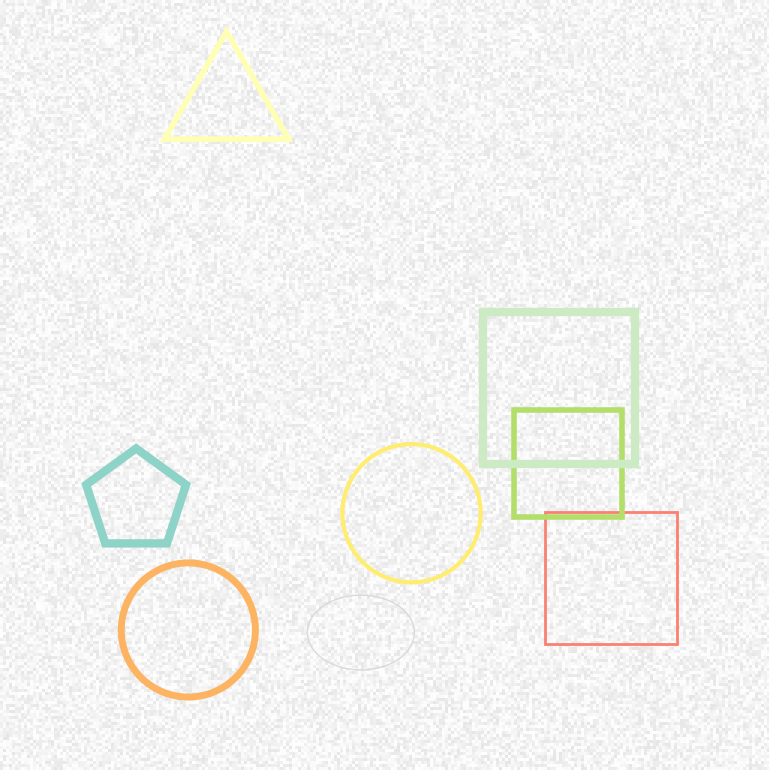[{"shape": "pentagon", "thickness": 3, "radius": 0.34, "center": [0.177, 0.349]}, {"shape": "triangle", "thickness": 2, "radius": 0.47, "center": [0.294, 0.866]}, {"shape": "square", "thickness": 1, "radius": 0.43, "center": [0.793, 0.249]}, {"shape": "circle", "thickness": 2.5, "radius": 0.44, "center": [0.245, 0.182]}, {"shape": "square", "thickness": 2, "radius": 0.35, "center": [0.737, 0.398]}, {"shape": "oval", "thickness": 0.5, "radius": 0.35, "center": [0.469, 0.179]}, {"shape": "square", "thickness": 3, "radius": 0.49, "center": [0.726, 0.496]}, {"shape": "circle", "thickness": 1.5, "radius": 0.45, "center": [0.534, 0.333]}]